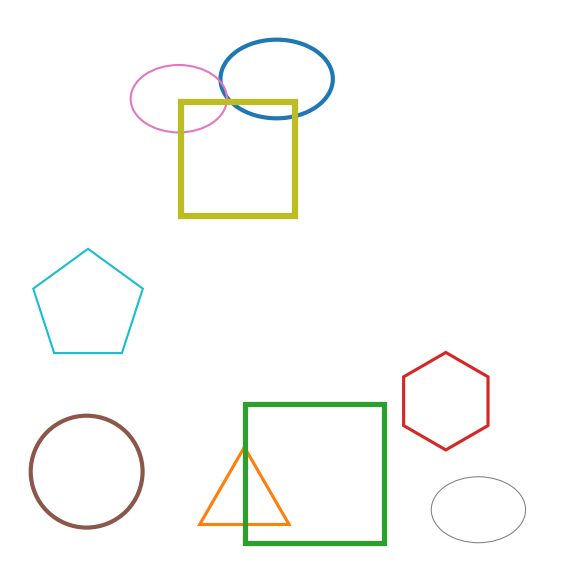[{"shape": "oval", "thickness": 2, "radius": 0.49, "center": [0.479, 0.862]}, {"shape": "triangle", "thickness": 1.5, "radius": 0.45, "center": [0.423, 0.136]}, {"shape": "square", "thickness": 2.5, "radius": 0.6, "center": [0.545, 0.179]}, {"shape": "hexagon", "thickness": 1.5, "radius": 0.42, "center": [0.772, 0.304]}, {"shape": "circle", "thickness": 2, "radius": 0.48, "center": [0.15, 0.182]}, {"shape": "oval", "thickness": 1, "radius": 0.42, "center": [0.31, 0.828]}, {"shape": "oval", "thickness": 0.5, "radius": 0.41, "center": [0.828, 0.116]}, {"shape": "square", "thickness": 3, "radius": 0.5, "center": [0.412, 0.724]}, {"shape": "pentagon", "thickness": 1, "radius": 0.5, "center": [0.152, 0.468]}]